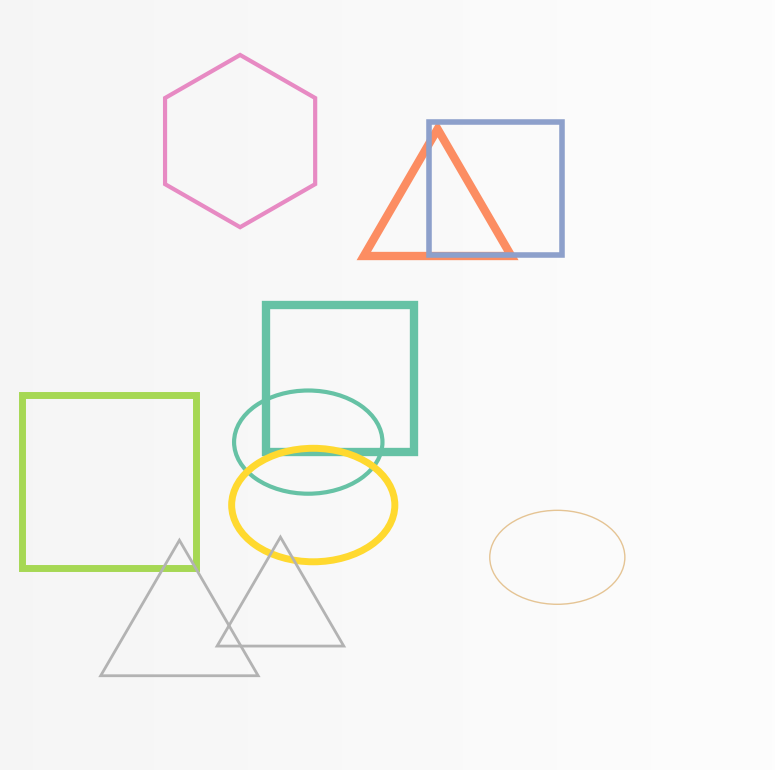[{"shape": "oval", "thickness": 1.5, "radius": 0.48, "center": [0.398, 0.426]}, {"shape": "square", "thickness": 3, "radius": 0.48, "center": [0.439, 0.509]}, {"shape": "triangle", "thickness": 3, "radius": 0.55, "center": [0.565, 0.722]}, {"shape": "square", "thickness": 2, "radius": 0.43, "center": [0.639, 0.755]}, {"shape": "hexagon", "thickness": 1.5, "radius": 0.56, "center": [0.31, 0.817]}, {"shape": "square", "thickness": 2.5, "radius": 0.56, "center": [0.141, 0.375]}, {"shape": "oval", "thickness": 2.5, "radius": 0.53, "center": [0.404, 0.344]}, {"shape": "oval", "thickness": 0.5, "radius": 0.44, "center": [0.719, 0.276]}, {"shape": "triangle", "thickness": 1, "radius": 0.59, "center": [0.232, 0.181]}, {"shape": "triangle", "thickness": 1, "radius": 0.47, "center": [0.362, 0.208]}]